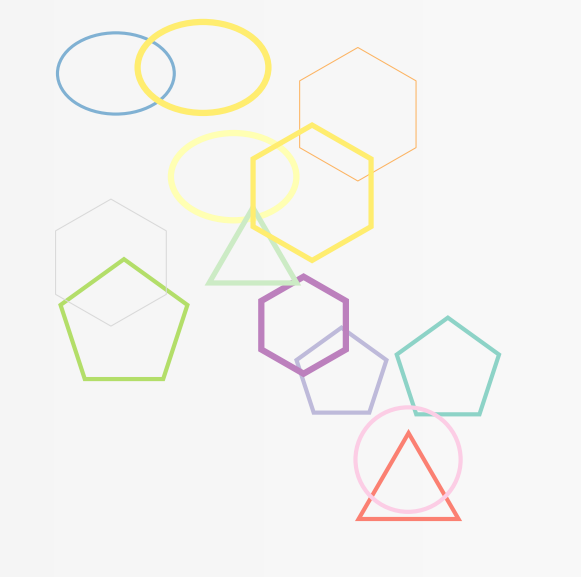[{"shape": "pentagon", "thickness": 2, "radius": 0.46, "center": [0.771, 0.357]}, {"shape": "oval", "thickness": 3, "radius": 0.54, "center": [0.402, 0.693]}, {"shape": "pentagon", "thickness": 2, "radius": 0.41, "center": [0.587, 0.35]}, {"shape": "triangle", "thickness": 2, "radius": 0.5, "center": [0.703, 0.15]}, {"shape": "oval", "thickness": 1.5, "radius": 0.5, "center": [0.199, 0.872]}, {"shape": "hexagon", "thickness": 0.5, "radius": 0.58, "center": [0.616, 0.801]}, {"shape": "pentagon", "thickness": 2, "radius": 0.57, "center": [0.213, 0.436]}, {"shape": "circle", "thickness": 2, "radius": 0.45, "center": [0.702, 0.203]}, {"shape": "hexagon", "thickness": 0.5, "radius": 0.55, "center": [0.191, 0.544]}, {"shape": "hexagon", "thickness": 3, "radius": 0.42, "center": [0.522, 0.436]}, {"shape": "triangle", "thickness": 2.5, "radius": 0.43, "center": [0.435, 0.553]}, {"shape": "hexagon", "thickness": 2.5, "radius": 0.59, "center": [0.537, 0.665]}, {"shape": "oval", "thickness": 3, "radius": 0.56, "center": [0.349, 0.882]}]